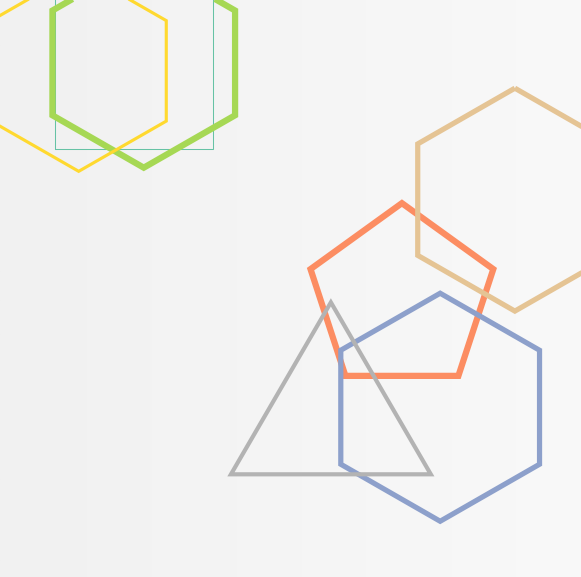[{"shape": "square", "thickness": 0.5, "radius": 0.68, "center": [0.23, 0.878]}, {"shape": "pentagon", "thickness": 3, "radius": 0.83, "center": [0.691, 0.482]}, {"shape": "hexagon", "thickness": 2.5, "radius": 0.99, "center": [0.757, 0.294]}, {"shape": "hexagon", "thickness": 3, "radius": 0.91, "center": [0.247, 0.89]}, {"shape": "hexagon", "thickness": 1.5, "radius": 0.87, "center": [0.135, 0.876]}, {"shape": "hexagon", "thickness": 2.5, "radius": 0.96, "center": [0.886, 0.653]}, {"shape": "triangle", "thickness": 2, "radius": 0.99, "center": [0.569, 0.277]}]